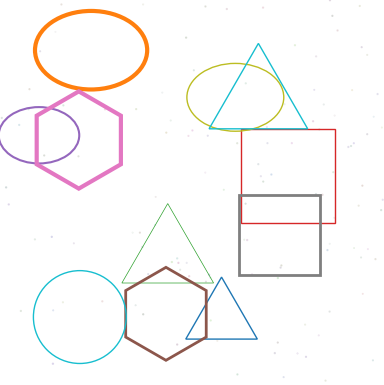[{"shape": "triangle", "thickness": 1, "radius": 0.54, "center": [0.575, 0.173]}, {"shape": "oval", "thickness": 3, "radius": 0.73, "center": [0.237, 0.87]}, {"shape": "triangle", "thickness": 0.5, "radius": 0.69, "center": [0.436, 0.334]}, {"shape": "square", "thickness": 1, "radius": 0.61, "center": [0.748, 0.543]}, {"shape": "oval", "thickness": 1.5, "radius": 0.52, "center": [0.101, 0.649]}, {"shape": "hexagon", "thickness": 2, "radius": 0.6, "center": [0.431, 0.185]}, {"shape": "hexagon", "thickness": 3, "radius": 0.63, "center": [0.205, 0.636]}, {"shape": "square", "thickness": 2, "radius": 0.52, "center": [0.726, 0.39]}, {"shape": "oval", "thickness": 1, "radius": 0.63, "center": [0.611, 0.747]}, {"shape": "triangle", "thickness": 1, "radius": 0.74, "center": [0.671, 0.739]}, {"shape": "circle", "thickness": 1, "radius": 0.6, "center": [0.207, 0.176]}]